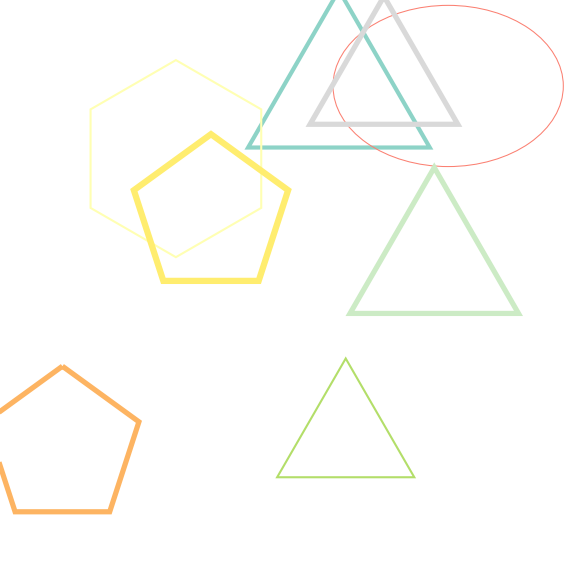[{"shape": "triangle", "thickness": 2, "radius": 0.91, "center": [0.587, 0.834]}, {"shape": "hexagon", "thickness": 1, "radius": 0.85, "center": [0.305, 0.724]}, {"shape": "oval", "thickness": 0.5, "radius": 1.0, "center": [0.776, 0.85]}, {"shape": "pentagon", "thickness": 2.5, "radius": 0.7, "center": [0.108, 0.226]}, {"shape": "triangle", "thickness": 1, "radius": 0.69, "center": [0.599, 0.241]}, {"shape": "triangle", "thickness": 2.5, "radius": 0.74, "center": [0.665, 0.858]}, {"shape": "triangle", "thickness": 2.5, "radius": 0.84, "center": [0.752, 0.541]}, {"shape": "pentagon", "thickness": 3, "radius": 0.7, "center": [0.365, 0.626]}]